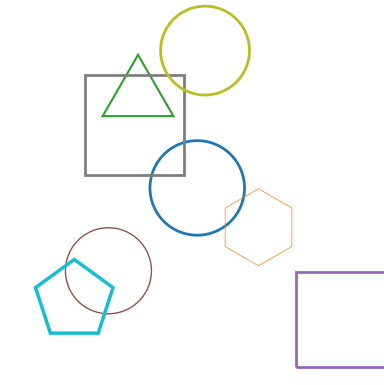[{"shape": "circle", "thickness": 2, "radius": 0.61, "center": [0.512, 0.512]}, {"shape": "hexagon", "thickness": 0.5, "radius": 0.5, "center": [0.672, 0.41]}, {"shape": "triangle", "thickness": 1.5, "radius": 0.53, "center": [0.359, 0.751]}, {"shape": "square", "thickness": 2, "radius": 0.61, "center": [0.892, 0.171]}, {"shape": "circle", "thickness": 1, "radius": 0.56, "center": [0.282, 0.297]}, {"shape": "square", "thickness": 2, "radius": 0.64, "center": [0.35, 0.675]}, {"shape": "circle", "thickness": 2, "radius": 0.58, "center": [0.533, 0.869]}, {"shape": "pentagon", "thickness": 2.5, "radius": 0.53, "center": [0.193, 0.22]}]